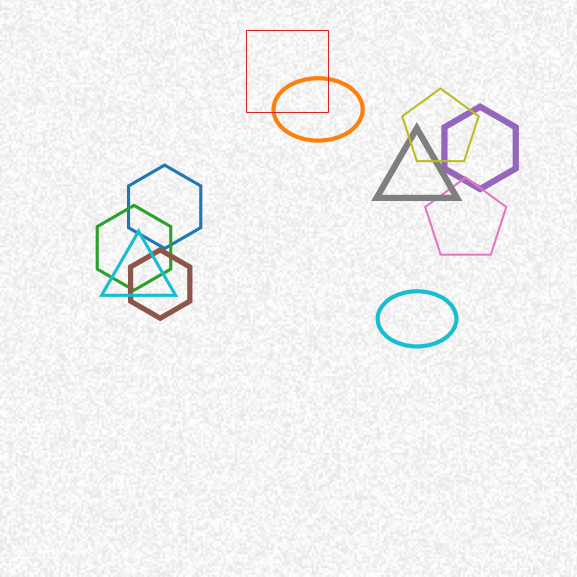[{"shape": "hexagon", "thickness": 1.5, "radius": 0.36, "center": [0.285, 0.641]}, {"shape": "oval", "thickness": 2, "radius": 0.39, "center": [0.551, 0.81]}, {"shape": "hexagon", "thickness": 1.5, "radius": 0.37, "center": [0.232, 0.57]}, {"shape": "square", "thickness": 0.5, "radius": 0.36, "center": [0.497, 0.877]}, {"shape": "hexagon", "thickness": 3, "radius": 0.36, "center": [0.831, 0.743]}, {"shape": "hexagon", "thickness": 2.5, "radius": 0.3, "center": [0.277, 0.507]}, {"shape": "pentagon", "thickness": 1, "radius": 0.37, "center": [0.806, 0.618]}, {"shape": "triangle", "thickness": 3, "radius": 0.4, "center": [0.722, 0.697]}, {"shape": "pentagon", "thickness": 1, "radius": 0.35, "center": [0.763, 0.776]}, {"shape": "oval", "thickness": 2, "radius": 0.34, "center": [0.722, 0.447]}, {"shape": "triangle", "thickness": 1.5, "radius": 0.37, "center": [0.24, 0.525]}]